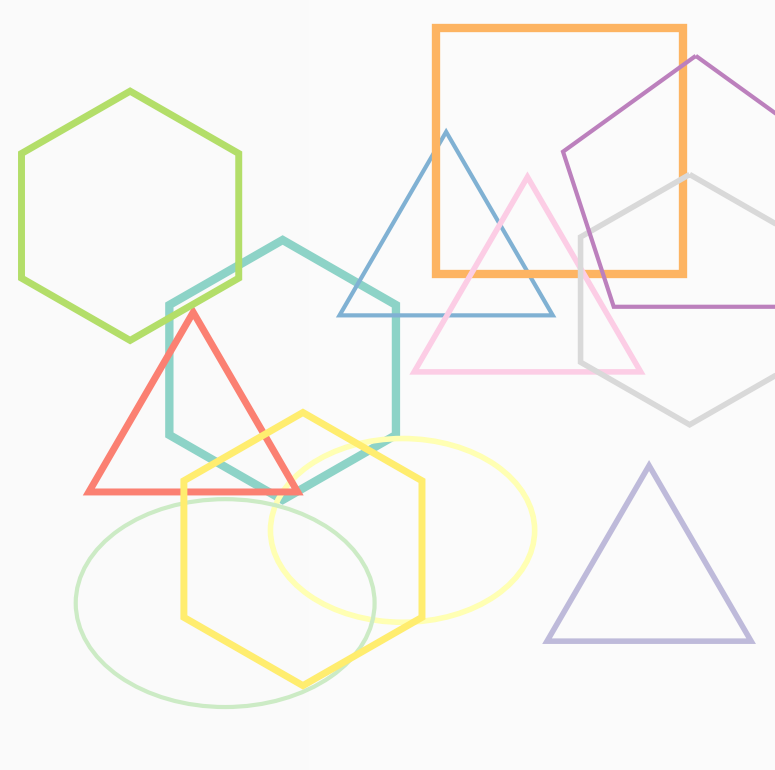[{"shape": "hexagon", "thickness": 3, "radius": 0.84, "center": [0.365, 0.52]}, {"shape": "oval", "thickness": 2, "radius": 0.85, "center": [0.519, 0.311]}, {"shape": "triangle", "thickness": 2, "radius": 0.76, "center": [0.838, 0.243]}, {"shape": "triangle", "thickness": 2.5, "radius": 0.78, "center": [0.249, 0.439]}, {"shape": "triangle", "thickness": 1.5, "radius": 0.79, "center": [0.576, 0.67]}, {"shape": "square", "thickness": 3, "radius": 0.8, "center": [0.722, 0.804]}, {"shape": "hexagon", "thickness": 2.5, "radius": 0.81, "center": [0.168, 0.72]}, {"shape": "triangle", "thickness": 2, "radius": 0.84, "center": [0.681, 0.601]}, {"shape": "hexagon", "thickness": 2, "radius": 0.81, "center": [0.89, 0.611]}, {"shape": "pentagon", "thickness": 1.5, "radius": 0.9, "center": [0.898, 0.747]}, {"shape": "oval", "thickness": 1.5, "radius": 0.96, "center": [0.291, 0.217]}, {"shape": "hexagon", "thickness": 2.5, "radius": 0.89, "center": [0.391, 0.287]}]